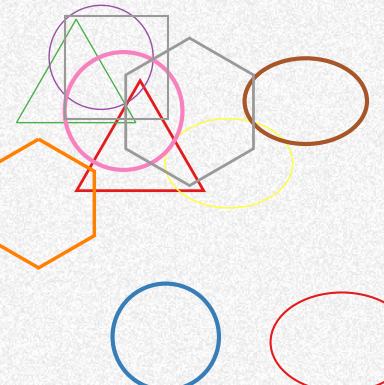[{"shape": "oval", "thickness": 1.5, "radius": 0.92, "center": [0.887, 0.111]}, {"shape": "triangle", "thickness": 2, "radius": 0.95, "center": [0.364, 0.6]}, {"shape": "circle", "thickness": 3, "radius": 0.69, "center": [0.431, 0.125]}, {"shape": "triangle", "thickness": 1, "radius": 0.89, "center": [0.198, 0.771]}, {"shape": "circle", "thickness": 1, "radius": 0.68, "center": [0.263, 0.851]}, {"shape": "hexagon", "thickness": 2.5, "radius": 0.84, "center": [0.1, 0.471]}, {"shape": "oval", "thickness": 1, "radius": 0.83, "center": [0.595, 0.576]}, {"shape": "oval", "thickness": 3, "radius": 0.79, "center": [0.794, 0.737]}, {"shape": "circle", "thickness": 3, "radius": 0.77, "center": [0.321, 0.712]}, {"shape": "hexagon", "thickness": 2, "radius": 0.96, "center": [0.492, 0.71]}, {"shape": "square", "thickness": 1.5, "radius": 0.67, "center": [0.302, 0.824]}]